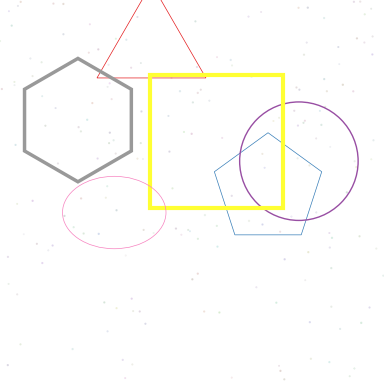[{"shape": "triangle", "thickness": 0.5, "radius": 0.82, "center": [0.393, 0.879]}, {"shape": "pentagon", "thickness": 0.5, "radius": 0.73, "center": [0.696, 0.509]}, {"shape": "circle", "thickness": 1, "radius": 0.77, "center": [0.776, 0.581]}, {"shape": "square", "thickness": 3, "radius": 0.86, "center": [0.563, 0.633]}, {"shape": "oval", "thickness": 0.5, "radius": 0.67, "center": [0.297, 0.448]}, {"shape": "hexagon", "thickness": 2.5, "radius": 0.8, "center": [0.202, 0.688]}]